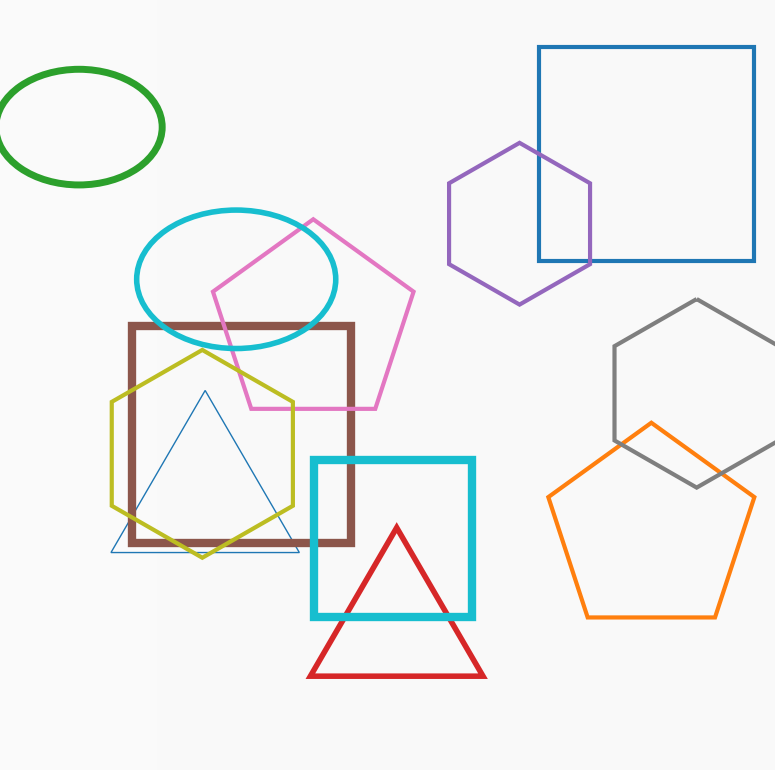[{"shape": "square", "thickness": 1.5, "radius": 0.69, "center": [0.834, 0.8]}, {"shape": "triangle", "thickness": 0.5, "radius": 0.7, "center": [0.265, 0.353]}, {"shape": "pentagon", "thickness": 1.5, "radius": 0.7, "center": [0.84, 0.311]}, {"shape": "oval", "thickness": 2.5, "radius": 0.54, "center": [0.102, 0.835]}, {"shape": "triangle", "thickness": 2, "radius": 0.64, "center": [0.512, 0.186]}, {"shape": "hexagon", "thickness": 1.5, "radius": 0.53, "center": [0.67, 0.709]}, {"shape": "square", "thickness": 3, "radius": 0.71, "center": [0.312, 0.435]}, {"shape": "pentagon", "thickness": 1.5, "radius": 0.68, "center": [0.404, 0.579]}, {"shape": "hexagon", "thickness": 1.5, "radius": 0.61, "center": [0.899, 0.489]}, {"shape": "hexagon", "thickness": 1.5, "radius": 0.67, "center": [0.261, 0.411]}, {"shape": "square", "thickness": 3, "radius": 0.51, "center": [0.507, 0.301]}, {"shape": "oval", "thickness": 2, "radius": 0.64, "center": [0.305, 0.637]}]